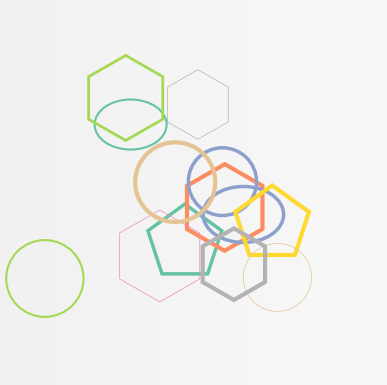[{"shape": "pentagon", "thickness": 2.5, "radius": 0.5, "center": [0.477, 0.37]}, {"shape": "oval", "thickness": 1.5, "radius": 0.46, "center": [0.337, 0.677]}, {"shape": "hexagon", "thickness": 3, "radius": 0.56, "center": [0.58, 0.461]}, {"shape": "oval", "thickness": 2.5, "radius": 0.52, "center": [0.628, 0.443]}, {"shape": "circle", "thickness": 2.5, "radius": 0.44, "center": [0.574, 0.528]}, {"shape": "hexagon", "thickness": 0.5, "radius": 0.6, "center": [0.412, 0.335]}, {"shape": "circle", "thickness": 1.5, "radius": 0.5, "center": [0.116, 0.277]}, {"shape": "hexagon", "thickness": 2, "radius": 0.55, "center": [0.324, 0.746]}, {"shape": "pentagon", "thickness": 3, "radius": 0.5, "center": [0.702, 0.419]}, {"shape": "circle", "thickness": 3, "radius": 0.52, "center": [0.452, 0.527]}, {"shape": "circle", "thickness": 0.5, "radius": 0.44, "center": [0.716, 0.279]}, {"shape": "hexagon", "thickness": 3, "radius": 0.46, "center": [0.604, 0.314]}, {"shape": "hexagon", "thickness": 0.5, "radius": 0.45, "center": [0.511, 0.729]}]